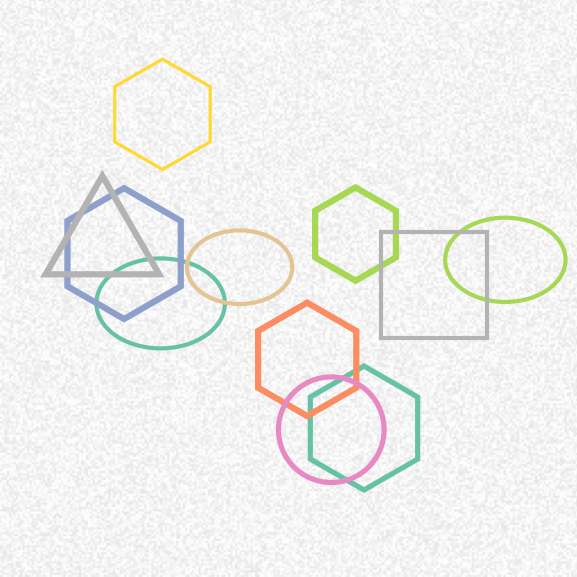[{"shape": "oval", "thickness": 2, "radius": 0.56, "center": [0.278, 0.474]}, {"shape": "hexagon", "thickness": 2.5, "radius": 0.54, "center": [0.63, 0.258]}, {"shape": "hexagon", "thickness": 3, "radius": 0.49, "center": [0.532, 0.377]}, {"shape": "hexagon", "thickness": 3, "radius": 0.57, "center": [0.215, 0.56]}, {"shape": "circle", "thickness": 2.5, "radius": 0.46, "center": [0.574, 0.255]}, {"shape": "hexagon", "thickness": 3, "radius": 0.4, "center": [0.616, 0.594]}, {"shape": "oval", "thickness": 2, "radius": 0.52, "center": [0.875, 0.549]}, {"shape": "hexagon", "thickness": 1.5, "radius": 0.48, "center": [0.281, 0.801]}, {"shape": "oval", "thickness": 2, "radius": 0.46, "center": [0.415, 0.536]}, {"shape": "square", "thickness": 2, "radius": 0.46, "center": [0.751, 0.506]}, {"shape": "triangle", "thickness": 3, "radius": 0.57, "center": [0.177, 0.581]}]